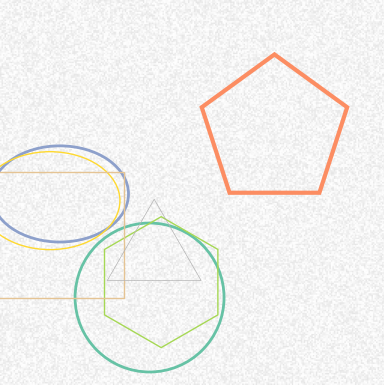[{"shape": "circle", "thickness": 2, "radius": 0.97, "center": [0.388, 0.227]}, {"shape": "pentagon", "thickness": 3, "radius": 0.99, "center": [0.713, 0.66]}, {"shape": "oval", "thickness": 2, "radius": 0.89, "center": [0.155, 0.496]}, {"shape": "hexagon", "thickness": 1, "radius": 0.85, "center": [0.419, 0.267]}, {"shape": "oval", "thickness": 1, "radius": 0.91, "center": [0.13, 0.479]}, {"shape": "square", "thickness": 1, "radius": 0.82, "center": [0.158, 0.39]}, {"shape": "triangle", "thickness": 0.5, "radius": 0.7, "center": [0.401, 0.342]}]